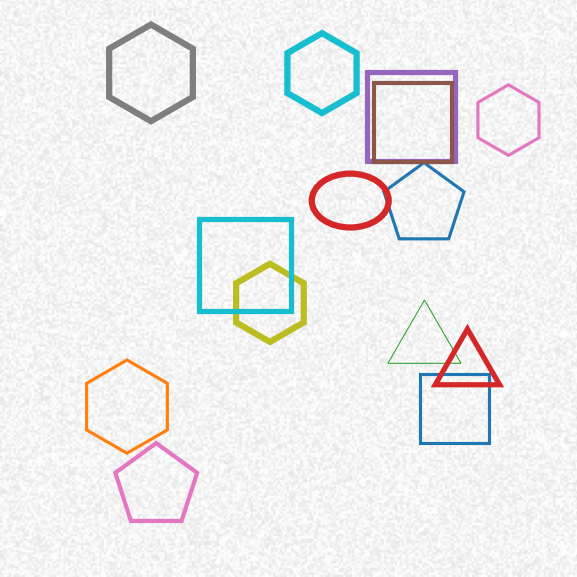[{"shape": "square", "thickness": 1.5, "radius": 0.3, "center": [0.787, 0.292]}, {"shape": "pentagon", "thickness": 1.5, "radius": 0.36, "center": [0.734, 0.645]}, {"shape": "hexagon", "thickness": 1.5, "radius": 0.4, "center": [0.22, 0.295]}, {"shape": "triangle", "thickness": 0.5, "radius": 0.37, "center": [0.735, 0.407]}, {"shape": "triangle", "thickness": 2.5, "radius": 0.32, "center": [0.809, 0.365]}, {"shape": "oval", "thickness": 3, "radius": 0.33, "center": [0.606, 0.652]}, {"shape": "square", "thickness": 2.5, "radius": 0.38, "center": [0.712, 0.798]}, {"shape": "square", "thickness": 2, "radius": 0.34, "center": [0.715, 0.787]}, {"shape": "hexagon", "thickness": 1.5, "radius": 0.31, "center": [0.88, 0.791]}, {"shape": "pentagon", "thickness": 2, "radius": 0.37, "center": [0.271, 0.157]}, {"shape": "hexagon", "thickness": 3, "radius": 0.42, "center": [0.261, 0.873]}, {"shape": "hexagon", "thickness": 3, "radius": 0.34, "center": [0.467, 0.475]}, {"shape": "square", "thickness": 2.5, "radius": 0.4, "center": [0.424, 0.54]}, {"shape": "hexagon", "thickness": 3, "radius": 0.35, "center": [0.558, 0.873]}]